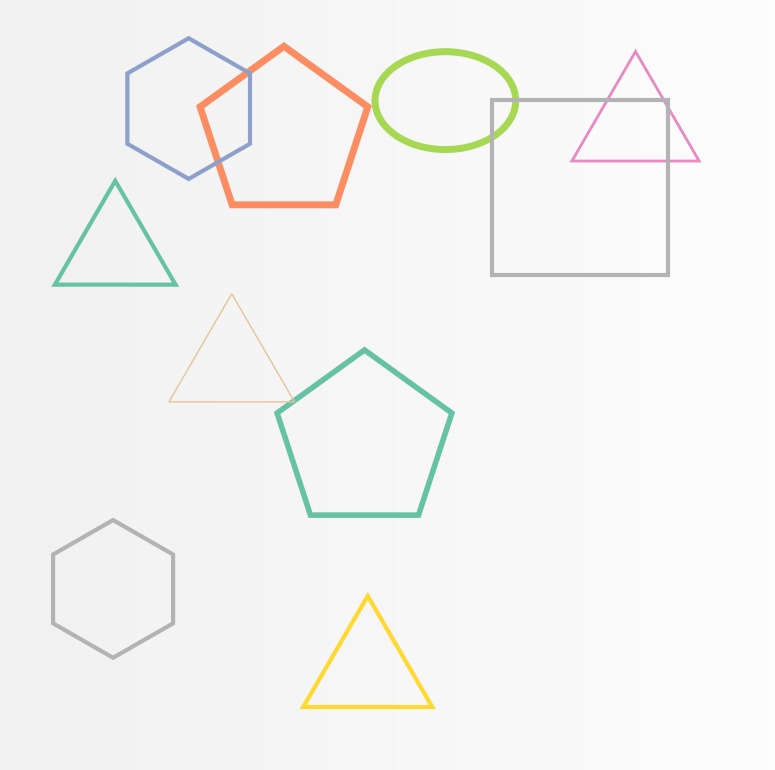[{"shape": "triangle", "thickness": 1.5, "radius": 0.45, "center": [0.149, 0.675]}, {"shape": "pentagon", "thickness": 2, "radius": 0.59, "center": [0.47, 0.427]}, {"shape": "pentagon", "thickness": 2.5, "radius": 0.57, "center": [0.366, 0.826]}, {"shape": "hexagon", "thickness": 1.5, "radius": 0.46, "center": [0.243, 0.859]}, {"shape": "triangle", "thickness": 1, "radius": 0.47, "center": [0.82, 0.838]}, {"shape": "oval", "thickness": 2.5, "radius": 0.45, "center": [0.575, 0.869]}, {"shape": "triangle", "thickness": 1.5, "radius": 0.48, "center": [0.475, 0.13]}, {"shape": "triangle", "thickness": 0.5, "radius": 0.47, "center": [0.299, 0.525]}, {"shape": "hexagon", "thickness": 1.5, "radius": 0.45, "center": [0.146, 0.235]}, {"shape": "square", "thickness": 1.5, "radius": 0.57, "center": [0.748, 0.757]}]